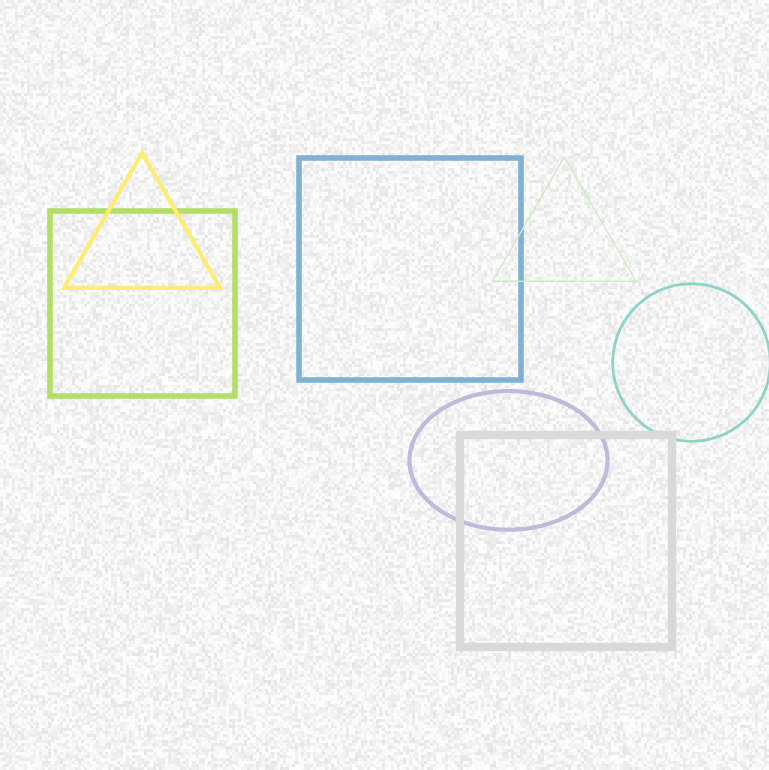[{"shape": "circle", "thickness": 1, "radius": 0.51, "center": [0.898, 0.529]}, {"shape": "oval", "thickness": 1.5, "radius": 0.64, "center": [0.66, 0.402]}, {"shape": "square", "thickness": 2, "radius": 0.72, "center": [0.533, 0.651]}, {"shape": "square", "thickness": 2, "radius": 0.6, "center": [0.185, 0.606]}, {"shape": "square", "thickness": 3, "radius": 0.69, "center": [0.735, 0.297]}, {"shape": "triangle", "thickness": 0.5, "radius": 0.54, "center": [0.733, 0.689]}, {"shape": "triangle", "thickness": 1.5, "radius": 0.59, "center": [0.185, 0.685]}]